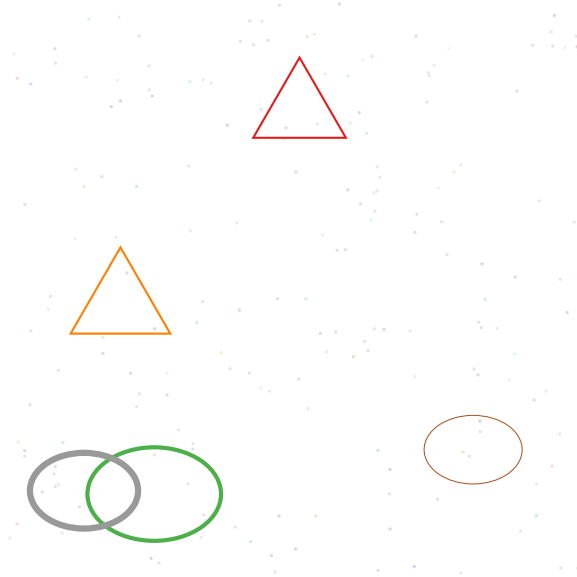[{"shape": "triangle", "thickness": 1, "radius": 0.46, "center": [0.519, 0.807]}, {"shape": "oval", "thickness": 2, "radius": 0.58, "center": [0.267, 0.144]}, {"shape": "triangle", "thickness": 1, "radius": 0.5, "center": [0.209, 0.471]}, {"shape": "oval", "thickness": 0.5, "radius": 0.42, "center": [0.819, 0.221]}, {"shape": "oval", "thickness": 3, "radius": 0.47, "center": [0.145, 0.149]}]